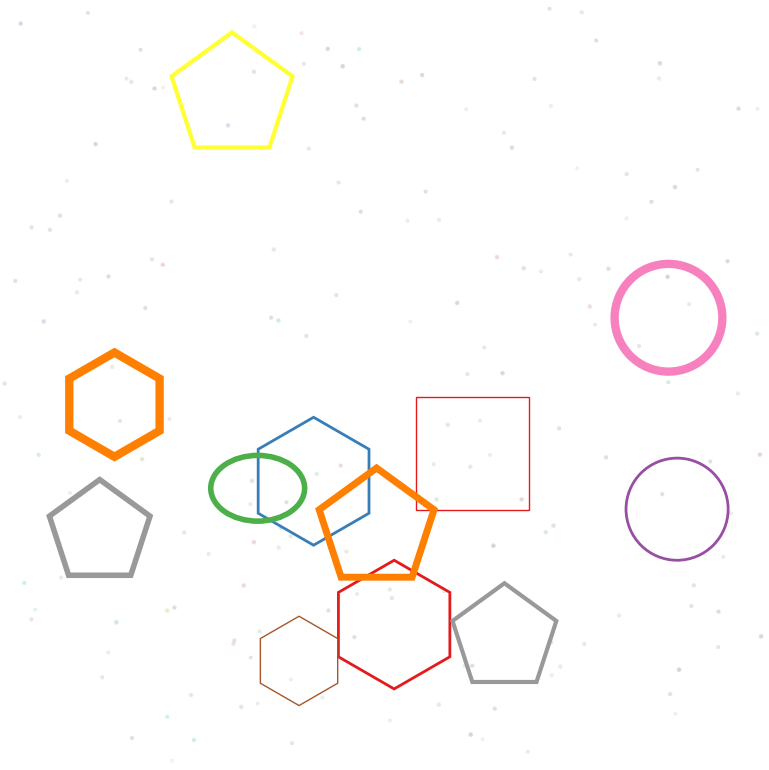[{"shape": "square", "thickness": 0.5, "radius": 0.37, "center": [0.614, 0.411]}, {"shape": "hexagon", "thickness": 1, "radius": 0.42, "center": [0.512, 0.189]}, {"shape": "hexagon", "thickness": 1, "radius": 0.42, "center": [0.407, 0.375]}, {"shape": "oval", "thickness": 2, "radius": 0.3, "center": [0.335, 0.366]}, {"shape": "circle", "thickness": 1, "radius": 0.33, "center": [0.879, 0.339]}, {"shape": "hexagon", "thickness": 3, "radius": 0.34, "center": [0.149, 0.474]}, {"shape": "pentagon", "thickness": 2.5, "radius": 0.39, "center": [0.489, 0.314]}, {"shape": "pentagon", "thickness": 1.5, "radius": 0.41, "center": [0.301, 0.875]}, {"shape": "hexagon", "thickness": 0.5, "radius": 0.29, "center": [0.388, 0.142]}, {"shape": "circle", "thickness": 3, "radius": 0.35, "center": [0.868, 0.587]}, {"shape": "pentagon", "thickness": 2, "radius": 0.34, "center": [0.129, 0.308]}, {"shape": "pentagon", "thickness": 1.5, "radius": 0.35, "center": [0.655, 0.172]}]